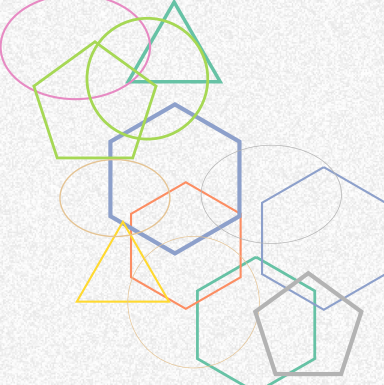[{"shape": "hexagon", "thickness": 2, "radius": 0.88, "center": [0.665, 0.156]}, {"shape": "triangle", "thickness": 2.5, "radius": 0.69, "center": [0.452, 0.857]}, {"shape": "hexagon", "thickness": 1.5, "radius": 0.82, "center": [0.483, 0.362]}, {"shape": "hexagon", "thickness": 3, "radius": 0.97, "center": [0.454, 0.535]}, {"shape": "hexagon", "thickness": 1.5, "radius": 0.93, "center": [0.841, 0.381]}, {"shape": "oval", "thickness": 1.5, "radius": 0.97, "center": [0.196, 0.878]}, {"shape": "circle", "thickness": 2, "radius": 0.78, "center": [0.383, 0.796]}, {"shape": "pentagon", "thickness": 2, "radius": 0.83, "center": [0.247, 0.725]}, {"shape": "triangle", "thickness": 1.5, "radius": 0.69, "center": [0.319, 0.286]}, {"shape": "oval", "thickness": 1, "radius": 0.71, "center": [0.299, 0.486]}, {"shape": "circle", "thickness": 0.5, "radius": 0.85, "center": [0.503, 0.215]}, {"shape": "oval", "thickness": 0.5, "radius": 0.91, "center": [0.705, 0.495]}, {"shape": "pentagon", "thickness": 3, "radius": 0.72, "center": [0.801, 0.146]}]